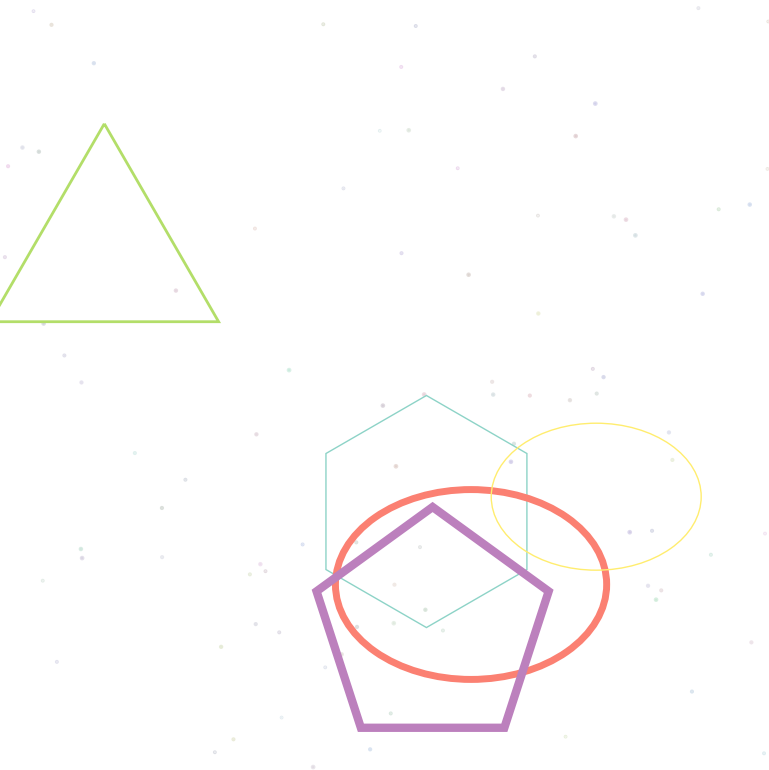[{"shape": "hexagon", "thickness": 0.5, "radius": 0.75, "center": [0.554, 0.336]}, {"shape": "oval", "thickness": 2.5, "radius": 0.88, "center": [0.612, 0.241]}, {"shape": "triangle", "thickness": 1, "radius": 0.86, "center": [0.135, 0.668]}, {"shape": "pentagon", "thickness": 3, "radius": 0.79, "center": [0.562, 0.183]}, {"shape": "oval", "thickness": 0.5, "radius": 0.68, "center": [0.774, 0.355]}]